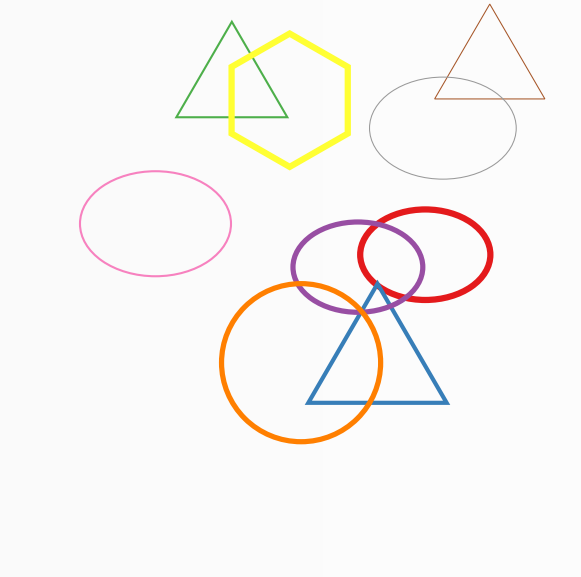[{"shape": "oval", "thickness": 3, "radius": 0.56, "center": [0.732, 0.558]}, {"shape": "triangle", "thickness": 2, "radius": 0.69, "center": [0.649, 0.37]}, {"shape": "triangle", "thickness": 1, "radius": 0.55, "center": [0.399, 0.851]}, {"shape": "oval", "thickness": 2.5, "radius": 0.56, "center": [0.616, 0.537]}, {"shape": "circle", "thickness": 2.5, "radius": 0.68, "center": [0.518, 0.371]}, {"shape": "hexagon", "thickness": 3, "radius": 0.58, "center": [0.498, 0.826]}, {"shape": "triangle", "thickness": 0.5, "radius": 0.55, "center": [0.843, 0.883]}, {"shape": "oval", "thickness": 1, "radius": 0.65, "center": [0.268, 0.612]}, {"shape": "oval", "thickness": 0.5, "radius": 0.63, "center": [0.762, 0.777]}]